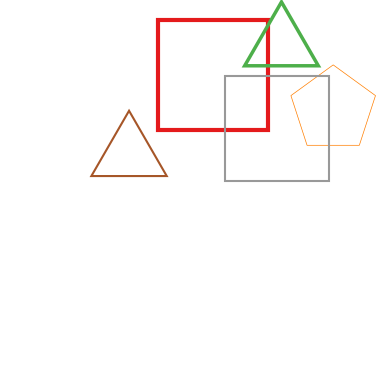[{"shape": "square", "thickness": 3, "radius": 0.72, "center": [0.553, 0.806]}, {"shape": "triangle", "thickness": 2.5, "radius": 0.55, "center": [0.731, 0.884]}, {"shape": "pentagon", "thickness": 0.5, "radius": 0.58, "center": [0.865, 0.716]}, {"shape": "triangle", "thickness": 1.5, "radius": 0.57, "center": [0.335, 0.599]}, {"shape": "square", "thickness": 1.5, "radius": 0.68, "center": [0.719, 0.667]}]